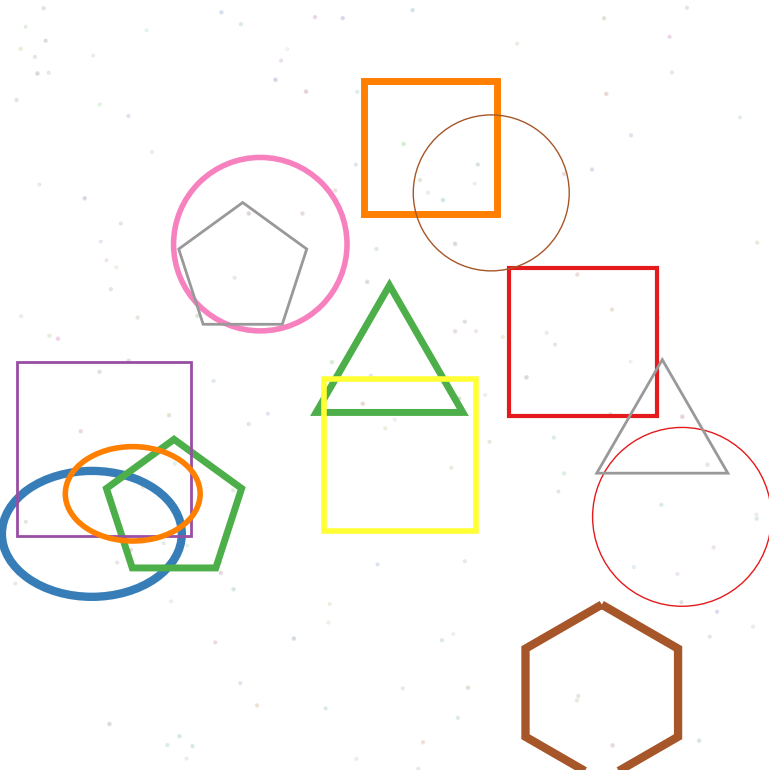[{"shape": "circle", "thickness": 0.5, "radius": 0.58, "center": [0.886, 0.329]}, {"shape": "square", "thickness": 1.5, "radius": 0.48, "center": [0.757, 0.556]}, {"shape": "oval", "thickness": 3, "radius": 0.58, "center": [0.119, 0.307]}, {"shape": "pentagon", "thickness": 2.5, "radius": 0.46, "center": [0.226, 0.337]}, {"shape": "triangle", "thickness": 2.5, "radius": 0.55, "center": [0.506, 0.519]}, {"shape": "square", "thickness": 1, "radius": 0.56, "center": [0.135, 0.417]}, {"shape": "square", "thickness": 2.5, "radius": 0.43, "center": [0.559, 0.808]}, {"shape": "oval", "thickness": 2, "radius": 0.44, "center": [0.172, 0.359]}, {"shape": "square", "thickness": 2, "radius": 0.49, "center": [0.519, 0.409]}, {"shape": "circle", "thickness": 0.5, "radius": 0.51, "center": [0.638, 0.749]}, {"shape": "hexagon", "thickness": 3, "radius": 0.57, "center": [0.782, 0.1]}, {"shape": "circle", "thickness": 2, "radius": 0.56, "center": [0.338, 0.683]}, {"shape": "pentagon", "thickness": 1, "radius": 0.44, "center": [0.315, 0.65]}, {"shape": "triangle", "thickness": 1, "radius": 0.49, "center": [0.86, 0.435]}]